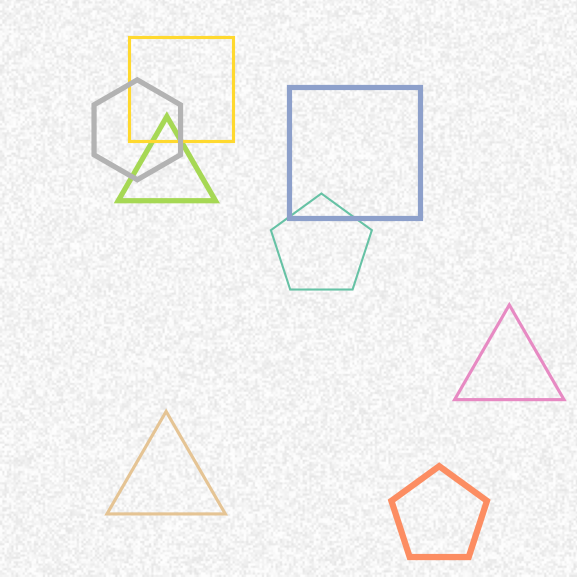[{"shape": "pentagon", "thickness": 1, "radius": 0.46, "center": [0.556, 0.572]}, {"shape": "pentagon", "thickness": 3, "radius": 0.43, "center": [0.761, 0.105]}, {"shape": "square", "thickness": 2.5, "radius": 0.57, "center": [0.613, 0.735]}, {"shape": "triangle", "thickness": 1.5, "radius": 0.55, "center": [0.882, 0.362]}, {"shape": "triangle", "thickness": 2.5, "radius": 0.49, "center": [0.289, 0.7]}, {"shape": "square", "thickness": 1.5, "radius": 0.45, "center": [0.313, 0.845]}, {"shape": "triangle", "thickness": 1.5, "radius": 0.59, "center": [0.288, 0.168]}, {"shape": "hexagon", "thickness": 2.5, "radius": 0.43, "center": [0.238, 0.774]}]